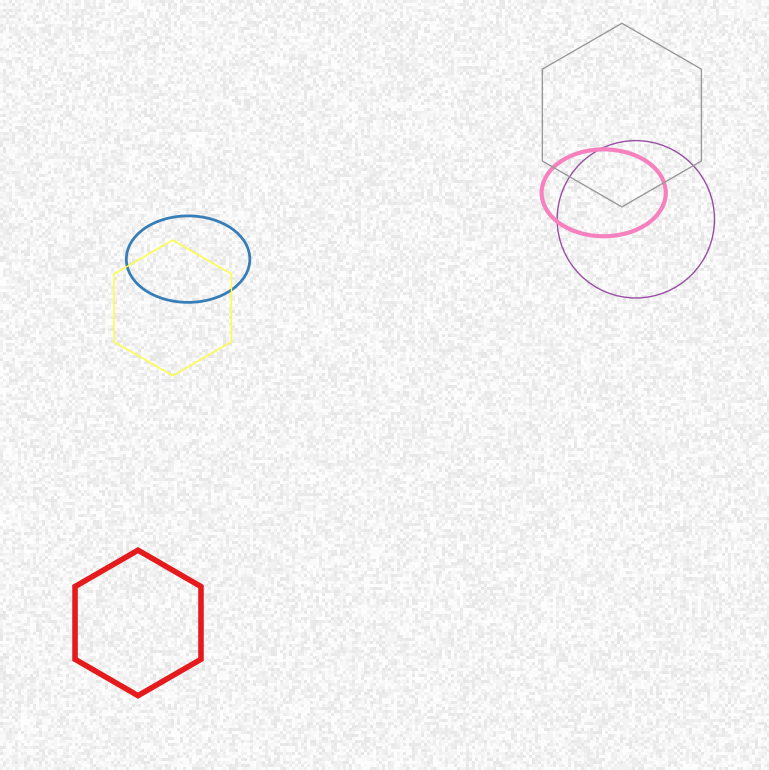[{"shape": "hexagon", "thickness": 2, "radius": 0.47, "center": [0.179, 0.191]}, {"shape": "oval", "thickness": 1, "radius": 0.4, "center": [0.244, 0.663]}, {"shape": "circle", "thickness": 0.5, "radius": 0.51, "center": [0.826, 0.715]}, {"shape": "hexagon", "thickness": 0.5, "radius": 0.44, "center": [0.224, 0.6]}, {"shape": "oval", "thickness": 1.5, "radius": 0.4, "center": [0.784, 0.75]}, {"shape": "hexagon", "thickness": 0.5, "radius": 0.6, "center": [0.808, 0.851]}]